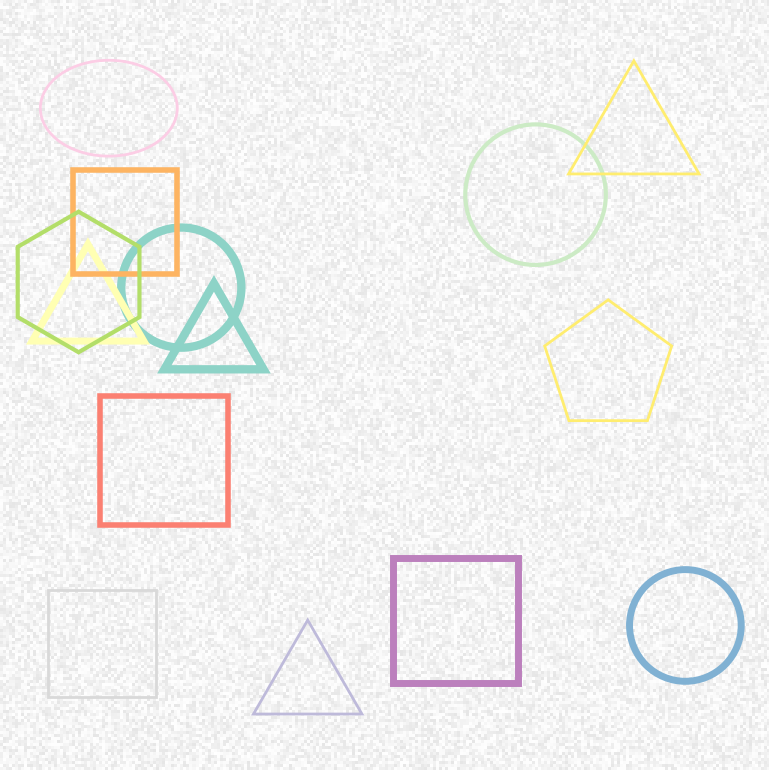[{"shape": "triangle", "thickness": 3, "radius": 0.37, "center": [0.278, 0.558]}, {"shape": "circle", "thickness": 3, "radius": 0.39, "center": [0.235, 0.626]}, {"shape": "triangle", "thickness": 2.5, "radius": 0.42, "center": [0.114, 0.599]}, {"shape": "triangle", "thickness": 1, "radius": 0.41, "center": [0.4, 0.113]}, {"shape": "square", "thickness": 2, "radius": 0.42, "center": [0.213, 0.402]}, {"shape": "circle", "thickness": 2.5, "radius": 0.36, "center": [0.89, 0.188]}, {"shape": "square", "thickness": 2, "radius": 0.34, "center": [0.162, 0.711]}, {"shape": "hexagon", "thickness": 1.5, "radius": 0.46, "center": [0.102, 0.634]}, {"shape": "oval", "thickness": 1, "radius": 0.44, "center": [0.141, 0.859]}, {"shape": "square", "thickness": 1, "radius": 0.35, "center": [0.132, 0.164]}, {"shape": "square", "thickness": 2.5, "radius": 0.41, "center": [0.592, 0.194]}, {"shape": "circle", "thickness": 1.5, "radius": 0.46, "center": [0.696, 0.747]}, {"shape": "triangle", "thickness": 1, "radius": 0.49, "center": [0.823, 0.823]}, {"shape": "pentagon", "thickness": 1, "radius": 0.43, "center": [0.79, 0.524]}]